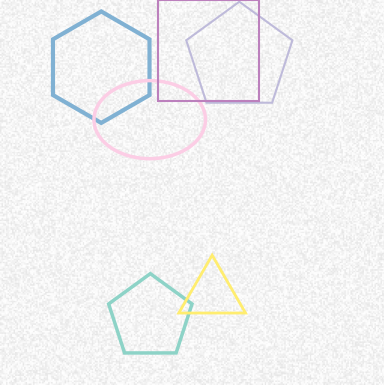[{"shape": "pentagon", "thickness": 2.5, "radius": 0.57, "center": [0.39, 0.175]}, {"shape": "pentagon", "thickness": 1.5, "radius": 0.73, "center": [0.622, 0.851]}, {"shape": "hexagon", "thickness": 3, "radius": 0.72, "center": [0.263, 0.825]}, {"shape": "oval", "thickness": 2.5, "radius": 0.72, "center": [0.389, 0.689]}, {"shape": "square", "thickness": 1.5, "radius": 0.66, "center": [0.541, 0.87]}, {"shape": "triangle", "thickness": 2, "radius": 0.5, "center": [0.551, 0.237]}]